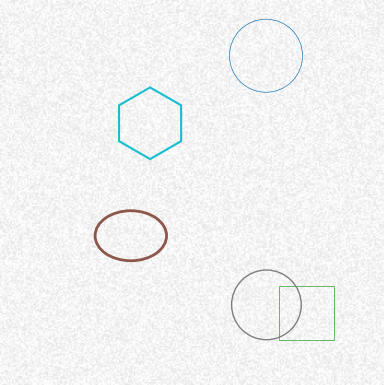[{"shape": "circle", "thickness": 0.5, "radius": 0.47, "center": [0.691, 0.855]}, {"shape": "square", "thickness": 0.5, "radius": 0.35, "center": [0.796, 0.186]}, {"shape": "oval", "thickness": 2, "radius": 0.46, "center": [0.34, 0.388]}, {"shape": "circle", "thickness": 1, "radius": 0.45, "center": [0.692, 0.208]}, {"shape": "hexagon", "thickness": 1.5, "radius": 0.47, "center": [0.39, 0.68]}]